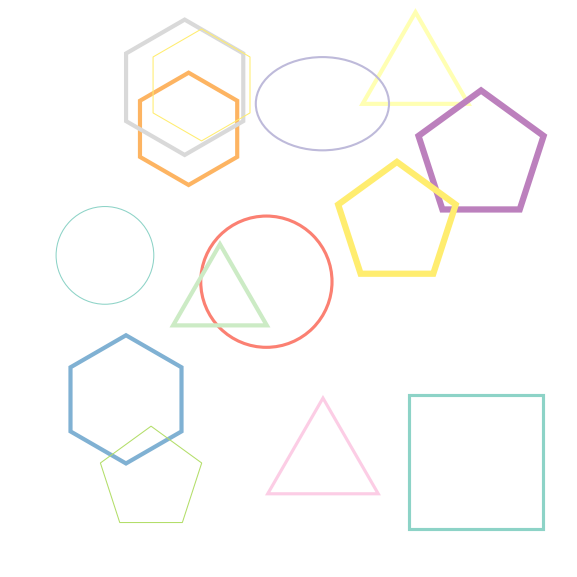[{"shape": "circle", "thickness": 0.5, "radius": 0.42, "center": [0.182, 0.557]}, {"shape": "square", "thickness": 1.5, "radius": 0.58, "center": [0.824, 0.199]}, {"shape": "triangle", "thickness": 2, "radius": 0.53, "center": [0.719, 0.872]}, {"shape": "oval", "thickness": 1, "radius": 0.58, "center": [0.558, 0.82]}, {"shape": "circle", "thickness": 1.5, "radius": 0.57, "center": [0.461, 0.511]}, {"shape": "hexagon", "thickness": 2, "radius": 0.55, "center": [0.218, 0.308]}, {"shape": "hexagon", "thickness": 2, "radius": 0.49, "center": [0.327, 0.776]}, {"shape": "pentagon", "thickness": 0.5, "radius": 0.46, "center": [0.262, 0.169]}, {"shape": "triangle", "thickness": 1.5, "radius": 0.55, "center": [0.559, 0.199]}, {"shape": "hexagon", "thickness": 2, "radius": 0.59, "center": [0.32, 0.848]}, {"shape": "pentagon", "thickness": 3, "radius": 0.57, "center": [0.833, 0.729]}, {"shape": "triangle", "thickness": 2, "radius": 0.47, "center": [0.381, 0.483]}, {"shape": "hexagon", "thickness": 0.5, "radius": 0.48, "center": [0.349, 0.852]}, {"shape": "pentagon", "thickness": 3, "radius": 0.54, "center": [0.687, 0.612]}]